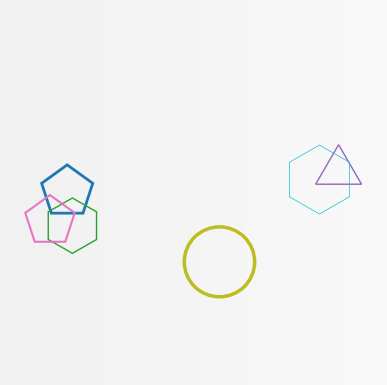[{"shape": "pentagon", "thickness": 2, "radius": 0.35, "center": [0.173, 0.502]}, {"shape": "hexagon", "thickness": 1, "radius": 0.36, "center": [0.187, 0.414]}, {"shape": "triangle", "thickness": 1, "radius": 0.34, "center": [0.874, 0.556]}, {"shape": "pentagon", "thickness": 1.5, "radius": 0.34, "center": [0.129, 0.426]}, {"shape": "circle", "thickness": 2.5, "radius": 0.45, "center": [0.566, 0.32]}, {"shape": "hexagon", "thickness": 0.5, "radius": 0.45, "center": [0.824, 0.534]}]